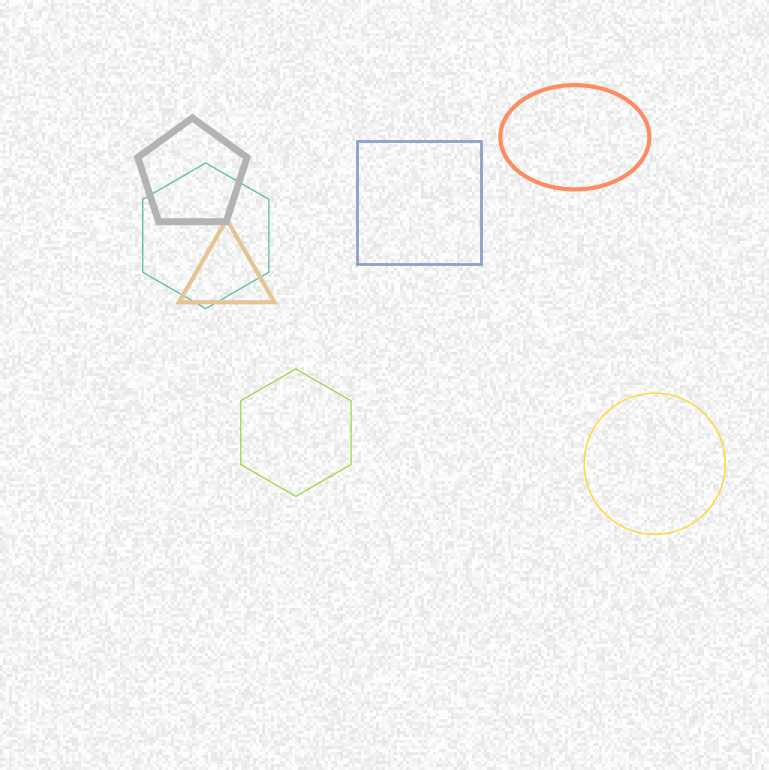[{"shape": "hexagon", "thickness": 0.5, "radius": 0.47, "center": [0.267, 0.694]}, {"shape": "oval", "thickness": 1.5, "radius": 0.48, "center": [0.747, 0.822]}, {"shape": "square", "thickness": 1, "radius": 0.4, "center": [0.544, 0.737]}, {"shape": "hexagon", "thickness": 0.5, "radius": 0.41, "center": [0.384, 0.438]}, {"shape": "circle", "thickness": 0.5, "radius": 0.46, "center": [0.85, 0.398]}, {"shape": "triangle", "thickness": 1.5, "radius": 0.36, "center": [0.294, 0.643]}, {"shape": "pentagon", "thickness": 2.5, "radius": 0.37, "center": [0.25, 0.772]}]